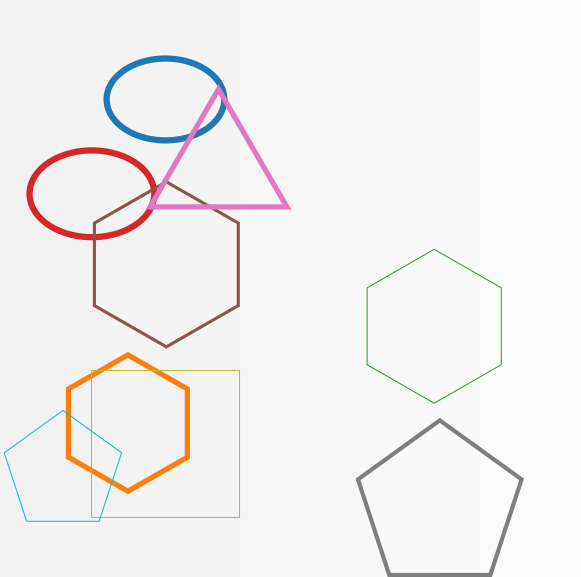[{"shape": "oval", "thickness": 3, "radius": 0.51, "center": [0.285, 0.827]}, {"shape": "hexagon", "thickness": 2.5, "radius": 0.59, "center": [0.22, 0.267]}, {"shape": "hexagon", "thickness": 0.5, "radius": 0.67, "center": [0.747, 0.434]}, {"shape": "oval", "thickness": 3, "radius": 0.54, "center": [0.158, 0.664]}, {"shape": "hexagon", "thickness": 1.5, "radius": 0.71, "center": [0.286, 0.541]}, {"shape": "triangle", "thickness": 2.5, "radius": 0.68, "center": [0.376, 0.709]}, {"shape": "pentagon", "thickness": 2, "radius": 0.74, "center": [0.757, 0.123]}, {"shape": "square", "thickness": 0.5, "radius": 0.64, "center": [0.284, 0.231]}, {"shape": "pentagon", "thickness": 0.5, "radius": 0.53, "center": [0.108, 0.182]}]